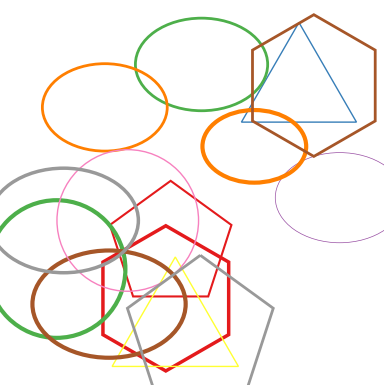[{"shape": "hexagon", "thickness": 2.5, "radius": 0.94, "center": [0.431, 0.225]}, {"shape": "pentagon", "thickness": 1.5, "radius": 0.83, "center": [0.443, 0.364]}, {"shape": "triangle", "thickness": 1, "radius": 0.86, "center": [0.777, 0.769]}, {"shape": "circle", "thickness": 3, "radius": 0.89, "center": [0.147, 0.301]}, {"shape": "oval", "thickness": 2, "radius": 0.86, "center": [0.523, 0.833]}, {"shape": "oval", "thickness": 0.5, "radius": 0.84, "center": [0.882, 0.487]}, {"shape": "oval", "thickness": 3, "radius": 0.67, "center": [0.661, 0.62]}, {"shape": "oval", "thickness": 2, "radius": 0.81, "center": [0.272, 0.721]}, {"shape": "triangle", "thickness": 1, "radius": 0.95, "center": [0.455, 0.143]}, {"shape": "oval", "thickness": 3, "radius": 1.0, "center": [0.283, 0.21]}, {"shape": "hexagon", "thickness": 2, "radius": 0.92, "center": [0.815, 0.778]}, {"shape": "circle", "thickness": 1, "radius": 0.92, "center": [0.332, 0.427]}, {"shape": "oval", "thickness": 2.5, "radius": 0.97, "center": [0.165, 0.427]}, {"shape": "pentagon", "thickness": 2, "radius": 1.0, "center": [0.52, 0.138]}]